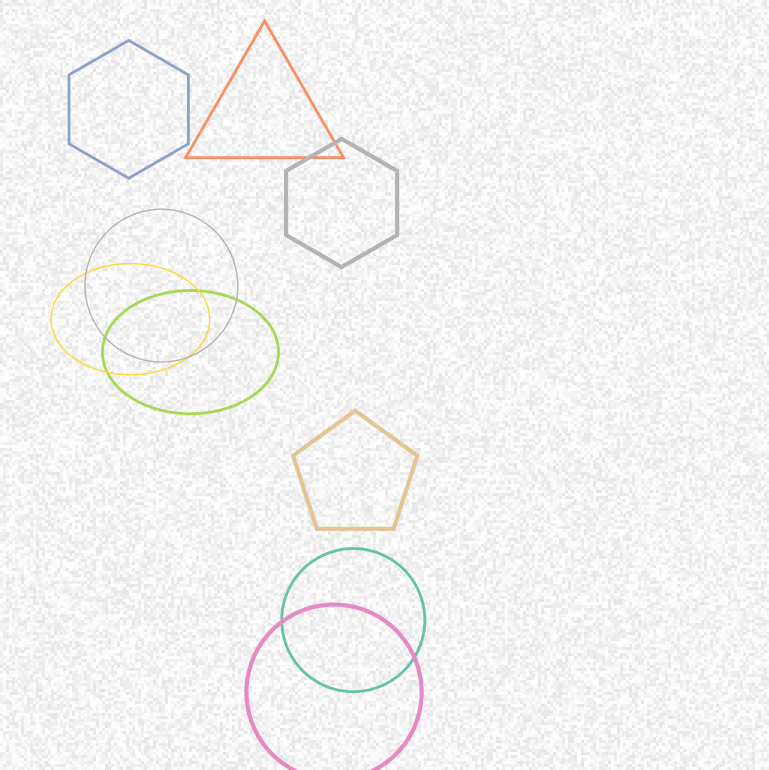[{"shape": "circle", "thickness": 1, "radius": 0.46, "center": [0.459, 0.195]}, {"shape": "triangle", "thickness": 1, "radius": 0.59, "center": [0.344, 0.854]}, {"shape": "hexagon", "thickness": 1, "radius": 0.45, "center": [0.167, 0.858]}, {"shape": "circle", "thickness": 1.5, "radius": 0.57, "center": [0.434, 0.101]}, {"shape": "oval", "thickness": 1, "radius": 0.57, "center": [0.247, 0.543]}, {"shape": "oval", "thickness": 0.5, "radius": 0.52, "center": [0.169, 0.585]}, {"shape": "pentagon", "thickness": 1.5, "radius": 0.42, "center": [0.461, 0.382]}, {"shape": "circle", "thickness": 0.5, "radius": 0.5, "center": [0.21, 0.629]}, {"shape": "hexagon", "thickness": 1.5, "radius": 0.42, "center": [0.444, 0.736]}]